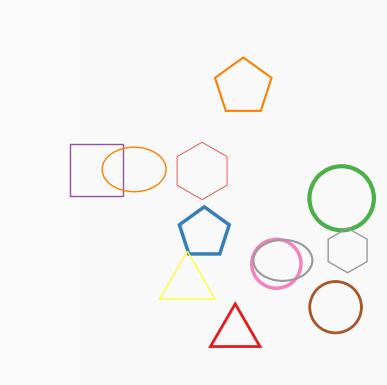[{"shape": "triangle", "thickness": 2, "radius": 0.37, "center": [0.607, 0.137]}, {"shape": "hexagon", "thickness": 0.5, "radius": 0.37, "center": [0.521, 0.556]}, {"shape": "pentagon", "thickness": 2.5, "radius": 0.34, "center": [0.527, 0.395]}, {"shape": "circle", "thickness": 3, "radius": 0.42, "center": [0.882, 0.485]}, {"shape": "square", "thickness": 1, "radius": 0.34, "center": [0.249, 0.559]}, {"shape": "oval", "thickness": 1, "radius": 0.41, "center": [0.346, 0.56]}, {"shape": "pentagon", "thickness": 1.5, "radius": 0.38, "center": [0.628, 0.774]}, {"shape": "triangle", "thickness": 1, "radius": 0.42, "center": [0.484, 0.264]}, {"shape": "circle", "thickness": 2, "radius": 0.33, "center": [0.866, 0.202]}, {"shape": "circle", "thickness": 2.5, "radius": 0.32, "center": [0.713, 0.315]}, {"shape": "hexagon", "thickness": 1, "radius": 0.29, "center": [0.897, 0.35]}, {"shape": "oval", "thickness": 1.5, "radius": 0.38, "center": [0.73, 0.324]}]